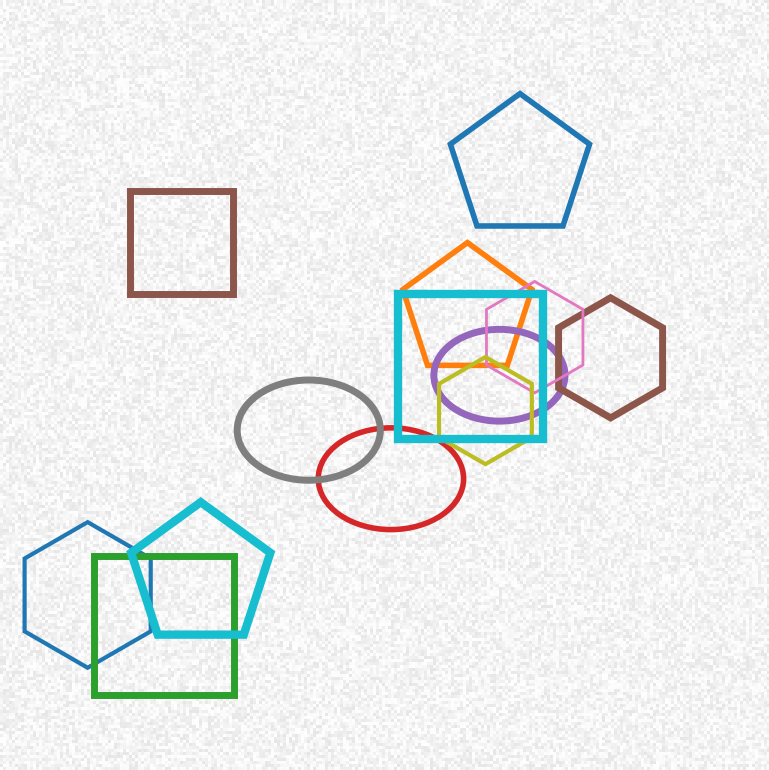[{"shape": "hexagon", "thickness": 1.5, "radius": 0.47, "center": [0.114, 0.227]}, {"shape": "pentagon", "thickness": 2, "radius": 0.48, "center": [0.675, 0.783]}, {"shape": "pentagon", "thickness": 2, "radius": 0.44, "center": [0.607, 0.597]}, {"shape": "square", "thickness": 2.5, "radius": 0.45, "center": [0.213, 0.188]}, {"shape": "oval", "thickness": 2, "radius": 0.47, "center": [0.508, 0.378]}, {"shape": "oval", "thickness": 2.5, "radius": 0.43, "center": [0.649, 0.513]}, {"shape": "hexagon", "thickness": 2.5, "radius": 0.39, "center": [0.793, 0.535]}, {"shape": "square", "thickness": 2.5, "radius": 0.34, "center": [0.235, 0.686]}, {"shape": "hexagon", "thickness": 1, "radius": 0.36, "center": [0.694, 0.562]}, {"shape": "oval", "thickness": 2.5, "radius": 0.46, "center": [0.401, 0.441]}, {"shape": "hexagon", "thickness": 1.5, "radius": 0.35, "center": [0.63, 0.467]}, {"shape": "pentagon", "thickness": 3, "radius": 0.48, "center": [0.261, 0.253]}, {"shape": "square", "thickness": 3, "radius": 0.47, "center": [0.611, 0.524]}]